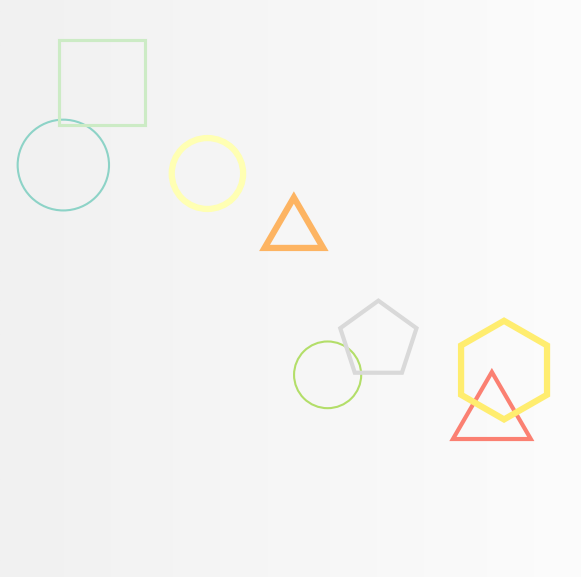[{"shape": "circle", "thickness": 1, "radius": 0.39, "center": [0.109, 0.713]}, {"shape": "circle", "thickness": 3, "radius": 0.31, "center": [0.357, 0.699]}, {"shape": "triangle", "thickness": 2, "radius": 0.39, "center": [0.846, 0.278]}, {"shape": "triangle", "thickness": 3, "radius": 0.29, "center": [0.506, 0.599]}, {"shape": "circle", "thickness": 1, "radius": 0.29, "center": [0.564, 0.35]}, {"shape": "pentagon", "thickness": 2, "radius": 0.34, "center": [0.651, 0.41]}, {"shape": "square", "thickness": 1.5, "radius": 0.37, "center": [0.176, 0.856]}, {"shape": "hexagon", "thickness": 3, "radius": 0.43, "center": [0.867, 0.358]}]